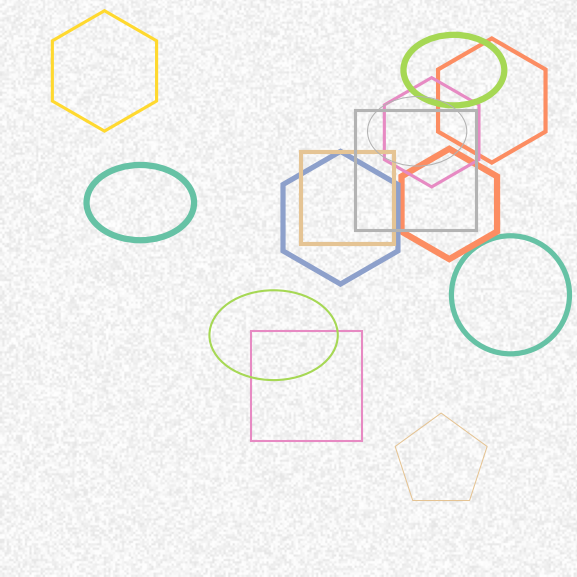[{"shape": "oval", "thickness": 3, "radius": 0.47, "center": [0.243, 0.648]}, {"shape": "circle", "thickness": 2.5, "radius": 0.51, "center": [0.884, 0.489]}, {"shape": "hexagon", "thickness": 2, "radius": 0.54, "center": [0.852, 0.825]}, {"shape": "hexagon", "thickness": 3, "radius": 0.48, "center": [0.778, 0.646]}, {"shape": "hexagon", "thickness": 2.5, "radius": 0.57, "center": [0.59, 0.622]}, {"shape": "square", "thickness": 1, "radius": 0.48, "center": [0.531, 0.331]}, {"shape": "hexagon", "thickness": 1.5, "radius": 0.47, "center": [0.747, 0.77]}, {"shape": "oval", "thickness": 3, "radius": 0.44, "center": [0.786, 0.878]}, {"shape": "oval", "thickness": 1, "radius": 0.56, "center": [0.474, 0.419]}, {"shape": "hexagon", "thickness": 1.5, "radius": 0.52, "center": [0.181, 0.876]}, {"shape": "square", "thickness": 2, "radius": 0.4, "center": [0.602, 0.656]}, {"shape": "pentagon", "thickness": 0.5, "radius": 0.42, "center": [0.764, 0.2]}, {"shape": "oval", "thickness": 0.5, "radius": 0.43, "center": [0.722, 0.772]}, {"shape": "square", "thickness": 1.5, "radius": 0.52, "center": [0.72, 0.704]}]